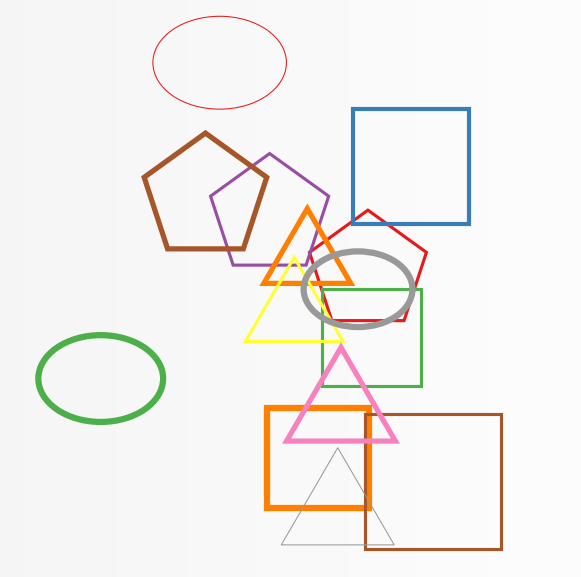[{"shape": "oval", "thickness": 0.5, "radius": 0.57, "center": [0.378, 0.891]}, {"shape": "pentagon", "thickness": 1.5, "radius": 0.53, "center": [0.633, 0.53]}, {"shape": "square", "thickness": 2, "radius": 0.5, "center": [0.707, 0.711]}, {"shape": "square", "thickness": 1.5, "radius": 0.42, "center": [0.639, 0.415]}, {"shape": "oval", "thickness": 3, "radius": 0.54, "center": [0.173, 0.344]}, {"shape": "pentagon", "thickness": 1.5, "radius": 0.53, "center": [0.464, 0.626]}, {"shape": "triangle", "thickness": 2.5, "radius": 0.43, "center": [0.529, 0.552]}, {"shape": "square", "thickness": 3, "radius": 0.44, "center": [0.547, 0.206]}, {"shape": "triangle", "thickness": 1.5, "radius": 0.49, "center": [0.506, 0.456]}, {"shape": "square", "thickness": 1.5, "radius": 0.59, "center": [0.745, 0.166]}, {"shape": "pentagon", "thickness": 2.5, "radius": 0.55, "center": [0.353, 0.658]}, {"shape": "triangle", "thickness": 2.5, "radius": 0.54, "center": [0.587, 0.289]}, {"shape": "oval", "thickness": 3, "radius": 0.47, "center": [0.616, 0.498]}, {"shape": "triangle", "thickness": 0.5, "radius": 0.56, "center": [0.581, 0.112]}]